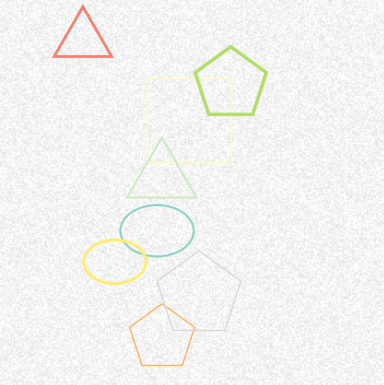[{"shape": "oval", "thickness": 1.5, "radius": 0.48, "center": [0.408, 0.401]}, {"shape": "square", "thickness": 1, "radius": 0.55, "center": [0.49, 0.689]}, {"shape": "triangle", "thickness": 2, "radius": 0.43, "center": [0.215, 0.896]}, {"shape": "pentagon", "thickness": 1, "radius": 0.44, "center": [0.421, 0.122]}, {"shape": "pentagon", "thickness": 2.5, "radius": 0.49, "center": [0.599, 0.781]}, {"shape": "pentagon", "thickness": 1, "radius": 0.57, "center": [0.517, 0.234]}, {"shape": "triangle", "thickness": 1.5, "radius": 0.52, "center": [0.42, 0.539]}, {"shape": "oval", "thickness": 2, "radius": 0.4, "center": [0.298, 0.32]}]